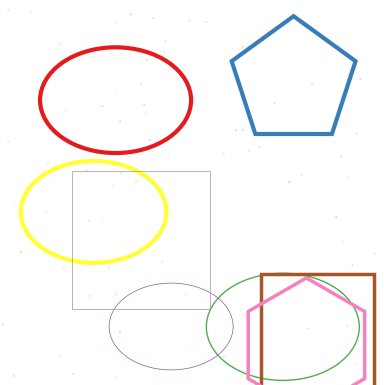[{"shape": "oval", "thickness": 3, "radius": 0.98, "center": [0.3, 0.74]}, {"shape": "pentagon", "thickness": 3, "radius": 0.85, "center": [0.763, 0.789]}, {"shape": "oval", "thickness": 1, "radius": 0.99, "center": [0.735, 0.151]}, {"shape": "oval", "thickness": 0.5, "radius": 0.81, "center": [0.444, 0.152]}, {"shape": "oval", "thickness": 3, "radius": 0.94, "center": [0.243, 0.449]}, {"shape": "square", "thickness": 2.5, "radius": 0.73, "center": [0.824, 0.141]}, {"shape": "hexagon", "thickness": 2.5, "radius": 0.87, "center": [0.796, 0.104]}, {"shape": "square", "thickness": 0.5, "radius": 0.9, "center": [0.366, 0.377]}]